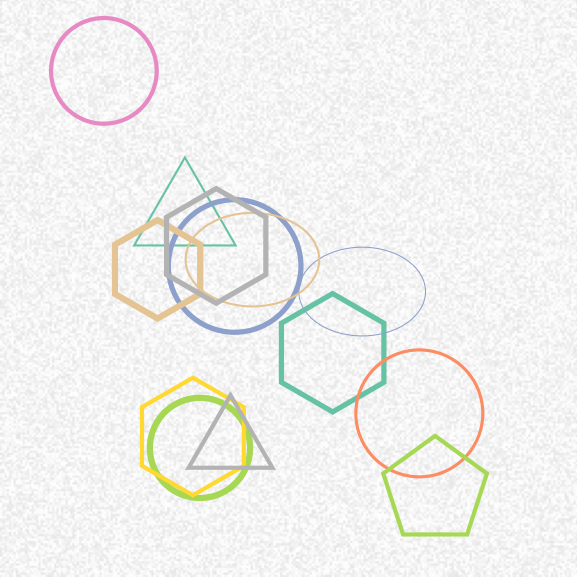[{"shape": "hexagon", "thickness": 2.5, "radius": 0.51, "center": [0.576, 0.388]}, {"shape": "triangle", "thickness": 1, "radius": 0.51, "center": [0.32, 0.625]}, {"shape": "circle", "thickness": 1.5, "radius": 0.55, "center": [0.726, 0.283]}, {"shape": "circle", "thickness": 2.5, "radius": 0.57, "center": [0.406, 0.539]}, {"shape": "oval", "thickness": 0.5, "radius": 0.55, "center": [0.627, 0.494]}, {"shape": "circle", "thickness": 2, "radius": 0.46, "center": [0.18, 0.876]}, {"shape": "circle", "thickness": 3, "radius": 0.43, "center": [0.346, 0.224]}, {"shape": "pentagon", "thickness": 2, "radius": 0.47, "center": [0.753, 0.15]}, {"shape": "hexagon", "thickness": 2, "radius": 0.51, "center": [0.334, 0.243]}, {"shape": "oval", "thickness": 1, "radius": 0.58, "center": [0.437, 0.55]}, {"shape": "hexagon", "thickness": 3, "radius": 0.43, "center": [0.273, 0.533]}, {"shape": "hexagon", "thickness": 2.5, "radius": 0.5, "center": [0.374, 0.573]}, {"shape": "triangle", "thickness": 2, "radius": 0.42, "center": [0.399, 0.231]}]